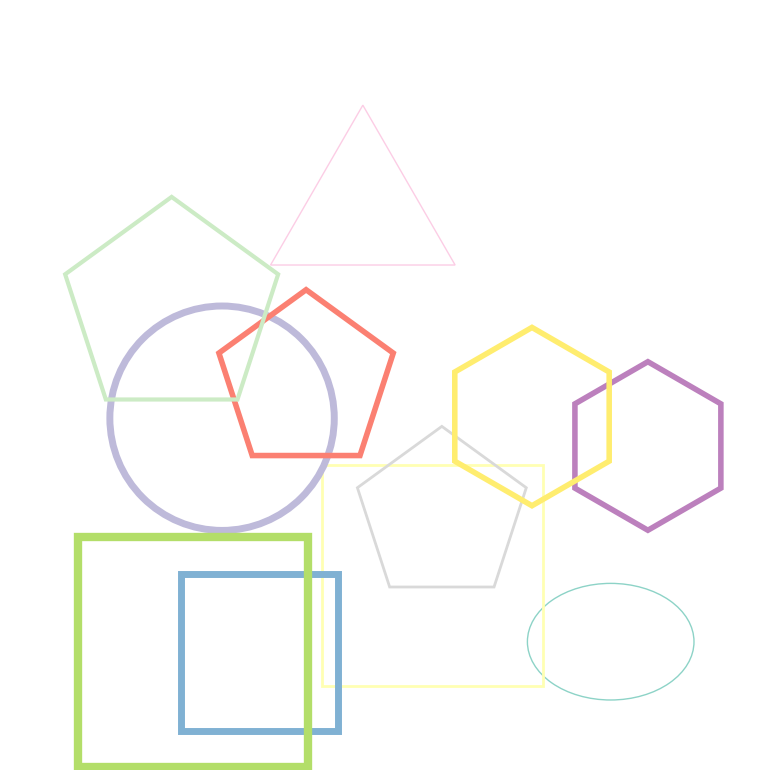[{"shape": "oval", "thickness": 0.5, "radius": 0.54, "center": [0.793, 0.167]}, {"shape": "square", "thickness": 1, "radius": 0.72, "center": [0.562, 0.253]}, {"shape": "circle", "thickness": 2.5, "radius": 0.73, "center": [0.288, 0.457]}, {"shape": "pentagon", "thickness": 2, "radius": 0.6, "center": [0.398, 0.505]}, {"shape": "square", "thickness": 2.5, "radius": 0.51, "center": [0.337, 0.153]}, {"shape": "square", "thickness": 3, "radius": 0.75, "center": [0.251, 0.153]}, {"shape": "triangle", "thickness": 0.5, "radius": 0.69, "center": [0.471, 0.725]}, {"shape": "pentagon", "thickness": 1, "radius": 0.58, "center": [0.574, 0.331]}, {"shape": "hexagon", "thickness": 2, "radius": 0.55, "center": [0.841, 0.421]}, {"shape": "pentagon", "thickness": 1.5, "radius": 0.73, "center": [0.223, 0.599]}, {"shape": "hexagon", "thickness": 2, "radius": 0.58, "center": [0.691, 0.459]}]